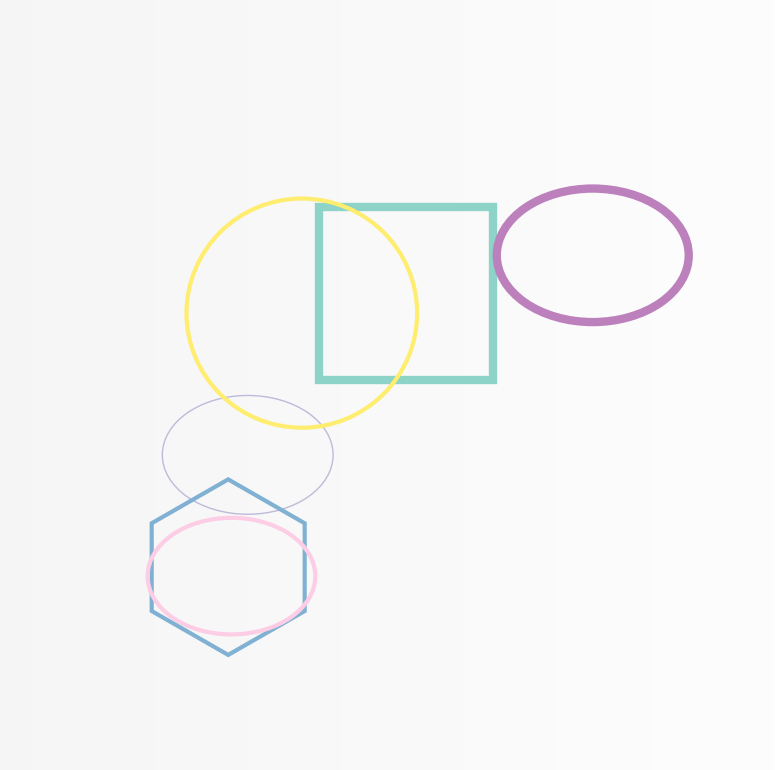[{"shape": "square", "thickness": 3, "radius": 0.56, "center": [0.524, 0.619]}, {"shape": "oval", "thickness": 0.5, "radius": 0.55, "center": [0.32, 0.409]}, {"shape": "hexagon", "thickness": 1.5, "radius": 0.57, "center": [0.294, 0.263]}, {"shape": "oval", "thickness": 1.5, "radius": 0.54, "center": [0.299, 0.252]}, {"shape": "oval", "thickness": 3, "radius": 0.62, "center": [0.765, 0.668]}, {"shape": "circle", "thickness": 1.5, "radius": 0.74, "center": [0.389, 0.593]}]